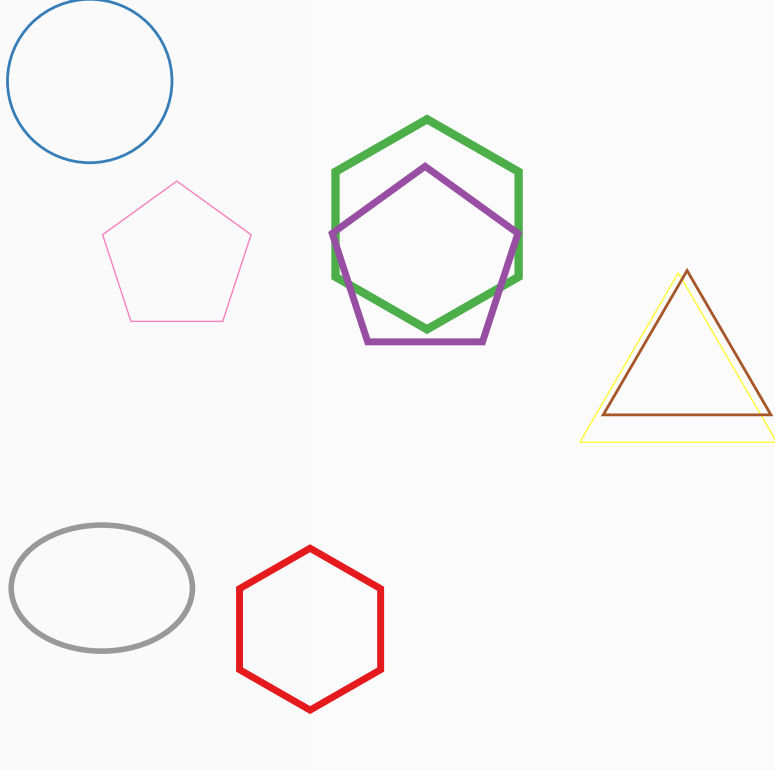[{"shape": "hexagon", "thickness": 2.5, "radius": 0.53, "center": [0.4, 0.183]}, {"shape": "circle", "thickness": 1, "radius": 0.53, "center": [0.116, 0.895]}, {"shape": "hexagon", "thickness": 3, "radius": 0.68, "center": [0.551, 0.709]}, {"shape": "pentagon", "thickness": 2.5, "radius": 0.63, "center": [0.549, 0.658]}, {"shape": "triangle", "thickness": 0.5, "radius": 0.73, "center": [0.875, 0.499]}, {"shape": "triangle", "thickness": 1, "radius": 0.62, "center": [0.887, 0.524]}, {"shape": "pentagon", "thickness": 0.5, "radius": 0.5, "center": [0.228, 0.664]}, {"shape": "oval", "thickness": 2, "radius": 0.58, "center": [0.131, 0.236]}]